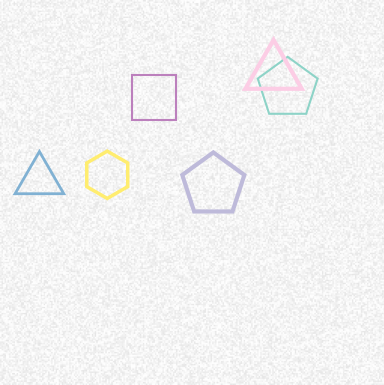[{"shape": "pentagon", "thickness": 1.5, "radius": 0.41, "center": [0.747, 0.771]}, {"shape": "pentagon", "thickness": 3, "radius": 0.42, "center": [0.554, 0.519]}, {"shape": "triangle", "thickness": 2, "radius": 0.37, "center": [0.102, 0.533]}, {"shape": "triangle", "thickness": 3, "radius": 0.42, "center": [0.711, 0.812]}, {"shape": "square", "thickness": 1.5, "radius": 0.29, "center": [0.4, 0.747]}, {"shape": "hexagon", "thickness": 2.5, "radius": 0.31, "center": [0.279, 0.546]}]